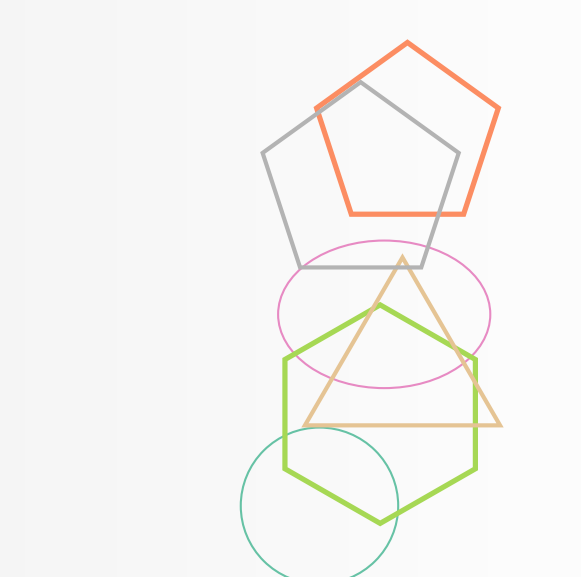[{"shape": "circle", "thickness": 1, "radius": 0.68, "center": [0.55, 0.123]}, {"shape": "pentagon", "thickness": 2.5, "radius": 0.82, "center": [0.701, 0.761]}, {"shape": "oval", "thickness": 1, "radius": 0.91, "center": [0.661, 0.455]}, {"shape": "hexagon", "thickness": 2.5, "radius": 0.95, "center": [0.654, 0.282]}, {"shape": "triangle", "thickness": 2, "radius": 0.97, "center": [0.692, 0.36]}, {"shape": "pentagon", "thickness": 2, "radius": 0.89, "center": [0.621, 0.68]}]